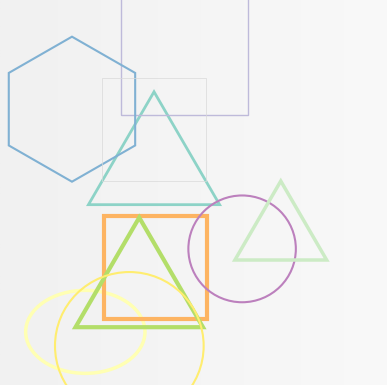[{"shape": "triangle", "thickness": 2, "radius": 0.98, "center": [0.397, 0.566]}, {"shape": "oval", "thickness": 2.5, "radius": 0.77, "center": [0.22, 0.138]}, {"shape": "square", "thickness": 1, "radius": 0.82, "center": [0.476, 0.865]}, {"shape": "hexagon", "thickness": 1.5, "radius": 0.94, "center": [0.186, 0.716]}, {"shape": "square", "thickness": 3, "radius": 0.67, "center": [0.401, 0.306]}, {"shape": "triangle", "thickness": 3, "radius": 0.95, "center": [0.359, 0.245]}, {"shape": "square", "thickness": 0.5, "radius": 0.67, "center": [0.398, 0.663]}, {"shape": "circle", "thickness": 1.5, "radius": 0.69, "center": [0.625, 0.354]}, {"shape": "triangle", "thickness": 2.5, "radius": 0.68, "center": [0.725, 0.393]}, {"shape": "circle", "thickness": 1.5, "radius": 0.96, "center": [0.334, 0.102]}]